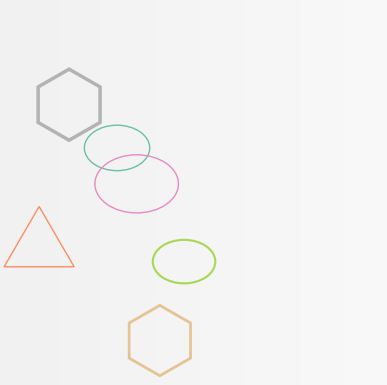[{"shape": "oval", "thickness": 1, "radius": 0.42, "center": [0.302, 0.616]}, {"shape": "triangle", "thickness": 1, "radius": 0.52, "center": [0.101, 0.359]}, {"shape": "oval", "thickness": 1, "radius": 0.54, "center": [0.353, 0.522]}, {"shape": "oval", "thickness": 1.5, "radius": 0.4, "center": [0.475, 0.321]}, {"shape": "hexagon", "thickness": 2, "radius": 0.46, "center": [0.412, 0.115]}, {"shape": "hexagon", "thickness": 2.5, "radius": 0.46, "center": [0.178, 0.728]}]